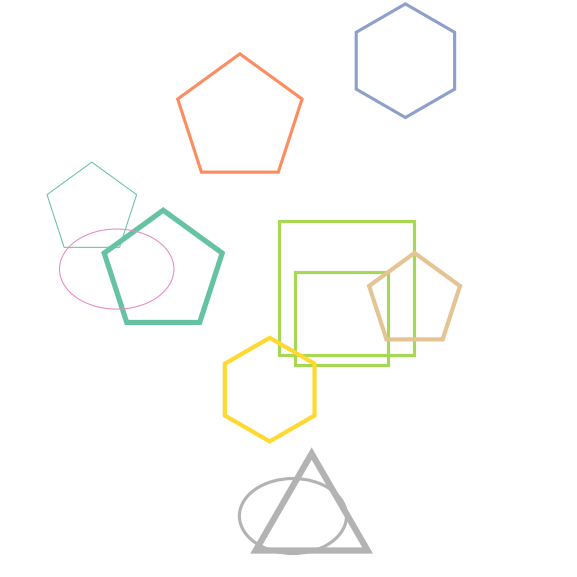[{"shape": "pentagon", "thickness": 2.5, "radius": 0.54, "center": [0.283, 0.528]}, {"shape": "pentagon", "thickness": 0.5, "radius": 0.41, "center": [0.159, 0.637]}, {"shape": "pentagon", "thickness": 1.5, "radius": 0.57, "center": [0.415, 0.793]}, {"shape": "hexagon", "thickness": 1.5, "radius": 0.49, "center": [0.702, 0.894]}, {"shape": "oval", "thickness": 0.5, "radius": 0.5, "center": [0.202, 0.533]}, {"shape": "square", "thickness": 1.5, "radius": 0.4, "center": [0.591, 0.448]}, {"shape": "square", "thickness": 1.5, "radius": 0.58, "center": [0.6, 0.5]}, {"shape": "hexagon", "thickness": 2, "radius": 0.45, "center": [0.467, 0.325]}, {"shape": "pentagon", "thickness": 2, "radius": 0.41, "center": [0.718, 0.478]}, {"shape": "oval", "thickness": 1.5, "radius": 0.46, "center": [0.507, 0.106]}, {"shape": "triangle", "thickness": 3, "radius": 0.56, "center": [0.54, 0.102]}]